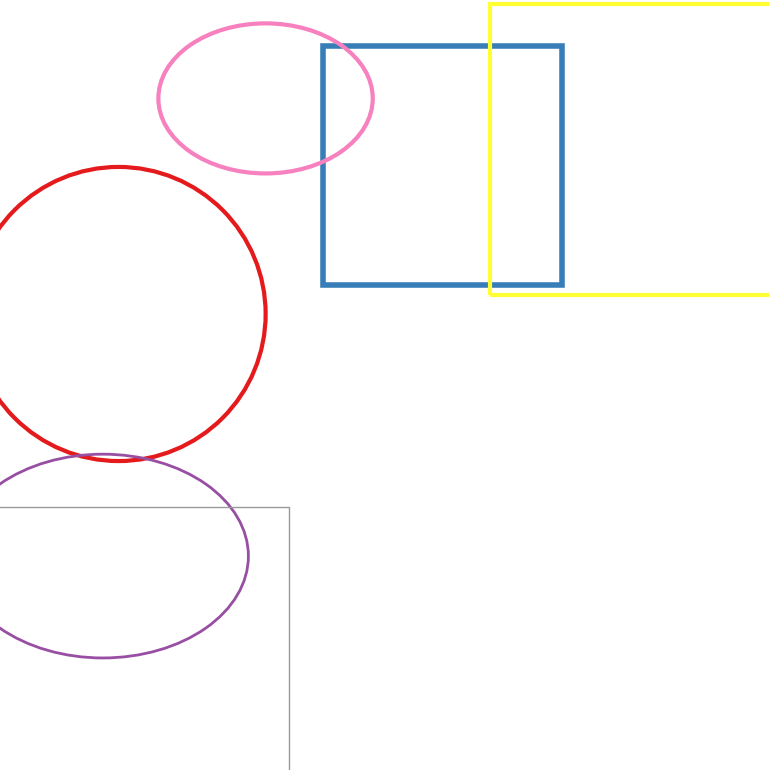[{"shape": "circle", "thickness": 1.5, "radius": 0.95, "center": [0.154, 0.592]}, {"shape": "square", "thickness": 2, "radius": 0.78, "center": [0.575, 0.786]}, {"shape": "oval", "thickness": 1, "radius": 0.95, "center": [0.134, 0.278]}, {"shape": "square", "thickness": 1.5, "radius": 0.94, "center": [0.825, 0.806]}, {"shape": "oval", "thickness": 1.5, "radius": 0.7, "center": [0.345, 0.872]}, {"shape": "square", "thickness": 0.5, "radius": 0.94, "center": [0.186, 0.152]}]